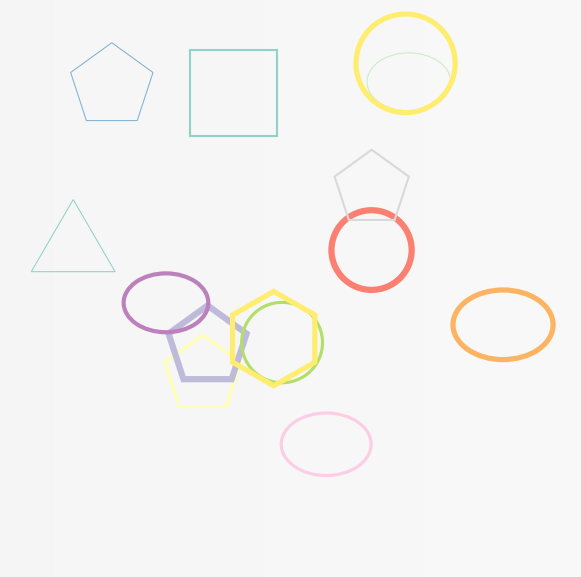[{"shape": "square", "thickness": 1, "radius": 0.37, "center": [0.401, 0.838]}, {"shape": "triangle", "thickness": 0.5, "radius": 0.42, "center": [0.126, 0.57]}, {"shape": "pentagon", "thickness": 1.5, "radius": 0.34, "center": [0.349, 0.351]}, {"shape": "pentagon", "thickness": 3, "radius": 0.35, "center": [0.357, 0.4]}, {"shape": "circle", "thickness": 3, "radius": 0.34, "center": [0.639, 0.566]}, {"shape": "pentagon", "thickness": 0.5, "radius": 0.37, "center": [0.192, 0.851]}, {"shape": "oval", "thickness": 2.5, "radius": 0.43, "center": [0.865, 0.437]}, {"shape": "circle", "thickness": 1.5, "radius": 0.35, "center": [0.485, 0.406]}, {"shape": "oval", "thickness": 1.5, "radius": 0.39, "center": [0.561, 0.23]}, {"shape": "pentagon", "thickness": 1, "radius": 0.34, "center": [0.64, 0.673]}, {"shape": "oval", "thickness": 2, "radius": 0.36, "center": [0.286, 0.475]}, {"shape": "oval", "thickness": 0.5, "radius": 0.36, "center": [0.703, 0.857]}, {"shape": "hexagon", "thickness": 2.5, "radius": 0.41, "center": [0.471, 0.413]}, {"shape": "circle", "thickness": 2.5, "radius": 0.43, "center": [0.698, 0.89]}]